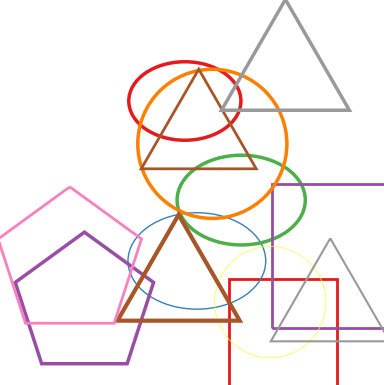[{"shape": "square", "thickness": 2, "radius": 0.7, "center": [0.735, 0.134]}, {"shape": "oval", "thickness": 2.5, "radius": 0.73, "center": [0.48, 0.738]}, {"shape": "oval", "thickness": 1, "radius": 0.89, "center": [0.511, 0.322]}, {"shape": "oval", "thickness": 2.5, "radius": 0.83, "center": [0.627, 0.48]}, {"shape": "pentagon", "thickness": 2.5, "radius": 0.94, "center": [0.219, 0.208]}, {"shape": "square", "thickness": 2, "radius": 0.93, "center": [0.894, 0.335]}, {"shape": "circle", "thickness": 2.5, "radius": 0.97, "center": [0.552, 0.626]}, {"shape": "circle", "thickness": 0.5, "radius": 0.72, "center": [0.702, 0.215]}, {"shape": "triangle", "thickness": 3, "radius": 0.92, "center": [0.464, 0.259]}, {"shape": "triangle", "thickness": 2, "radius": 0.86, "center": [0.516, 0.648]}, {"shape": "pentagon", "thickness": 2, "radius": 0.98, "center": [0.181, 0.319]}, {"shape": "triangle", "thickness": 2.5, "radius": 0.96, "center": [0.741, 0.81]}, {"shape": "triangle", "thickness": 1.5, "radius": 0.89, "center": [0.858, 0.203]}]